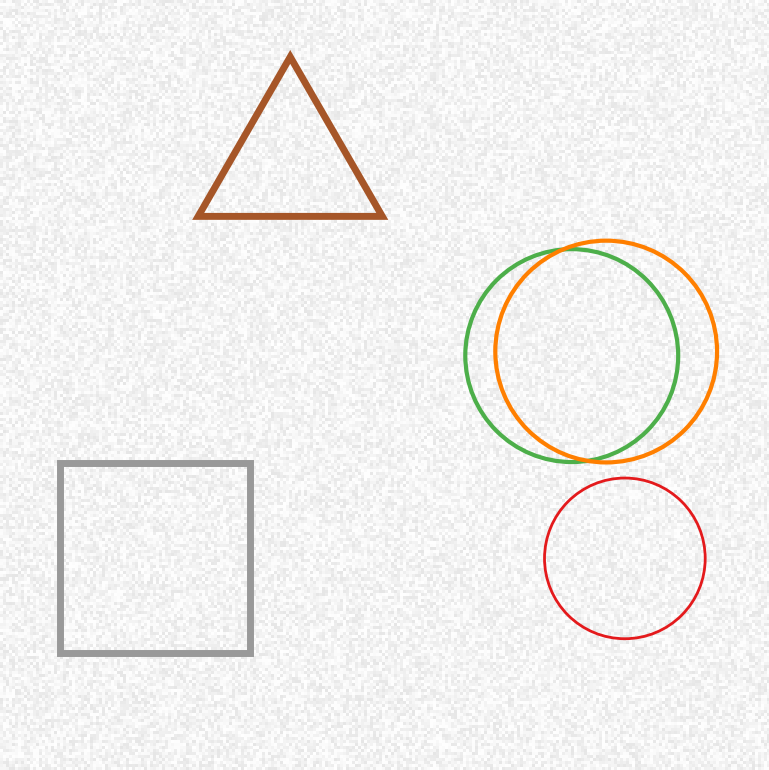[{"shape": "circle", "thickness": 1, "radius": 0.52, "center": [0.812, 0.275]}, {"shape": "circle", "thickness": 1.5, "radius": 0.69, "center": [0.743, 0.538]}, {"shape": "circle", "thickness": 1.5, "radius": 0.72, "center": [0.787, 0.543]}, {"shape": "triangle", "thickness": 2.5, "radius": 0.69, "center": [0.377, 0.788]}, {"shape": "square", "thickness": 2.5, "radius": 0.62, "center": [0.201, 0.275]}]